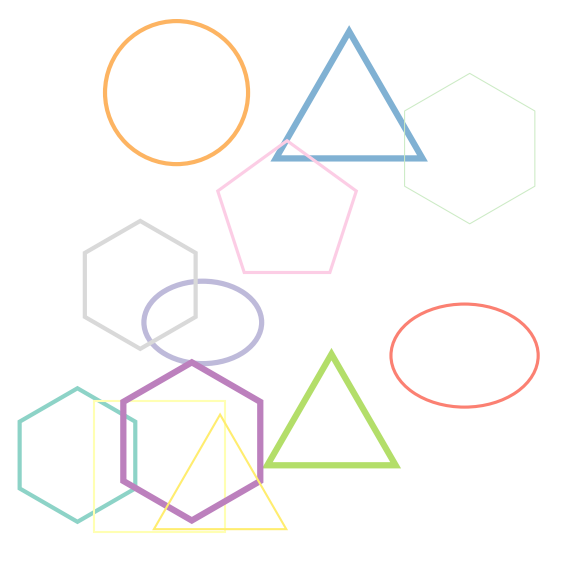[{"shape": "hexagon", "thickness": 2, "radius": 0.58, "center": [0.134, 0.211]}, {"shape": "square", "thickness": 1, "radius": 0.57, "center": [0.276, 0.191]}, {"shape": "oval", "thickness": 2.5, "radius": 0.51, "center": [0.351, 0.441]}, {"shape": "oval", "thickness": 1.5, "radius": 0.64, "center": [0.804, 0.383]}, {"shape": "triangle", "thickness": 3, "radius": 0.73, "center": [0.605, 0.798]}, {"shape": "circle", "thickness": 2, "radius": 0.62, "center": [0.306, 0.839]}, {"shape": "triangle", "thickness": 3, "radius": 0.64, "center": [0.574, 0.258]}, {"shape": "pentagon", "thickness": 1.5, "radius": 0.63, "center": [0.497, 0.629]}, {"shape": "hexagon", "thickness": 2, "radius": 0.55, "center": [0.243, 0.506]}, {"shape": "hexagon", "thickness": 3, "radius": 0.68, "center": [0.332, 0.235]}, {"shape": "hexagon", "thickness": 0.5, "radius": 0.65, "center": [0.813, 0.742]}, {"shape": "triangle", "thickness": 1, "radius": 0.66, "center": [0.381, 0.149]}]